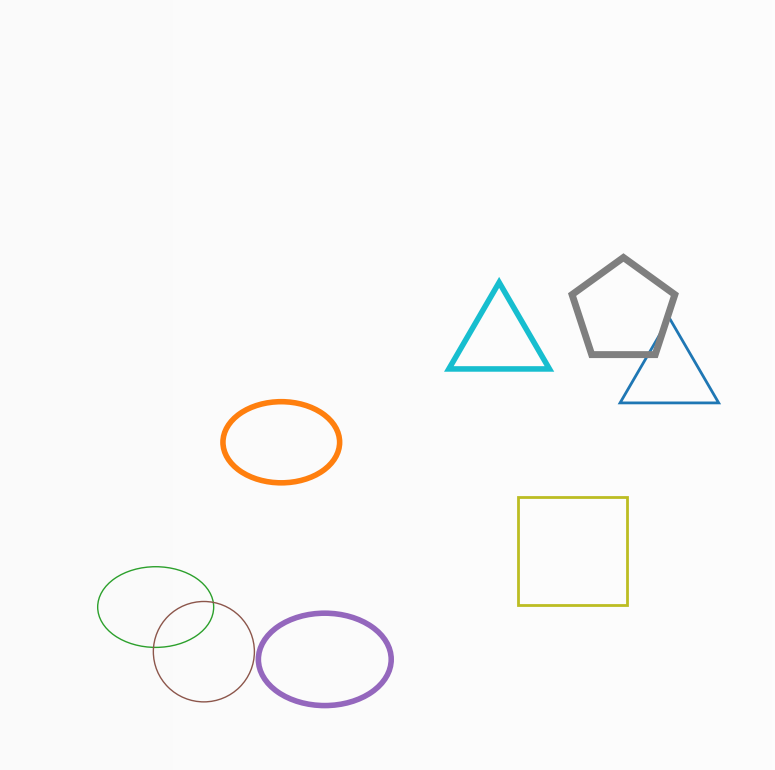[{"shape": "triangle", "thickness": 1, "radius": 0.37, "center": [0.864, 0.513]}, {"shape": "oval", "thickness": 2, "radius": 0.38, "center": [0.363, 0.426]}, {"shape": "oval", "thickness": 0.5, "radius": 0.37, "center": [0.201, 0.212]}, {"shape": "oval", "thickness": 2, "radius": 0.43, "center": [0.419, 0.144]}, {"shape": "circle", "thickness": 0.5, "radius": 0.33, "center": [0.263, 0.154]}, {"shape": "pentagon", "thickness": 2.5, "radius": 0.35, "center": [0.804, 0.596]}, {"shape": "square", "thickness": 1, "radius": 0.35, "center": [0.739, 0.284]}, {"shape": "triangle", "thickness": 2, "radius": 0.37, "center": [0.644, 0.558]}]